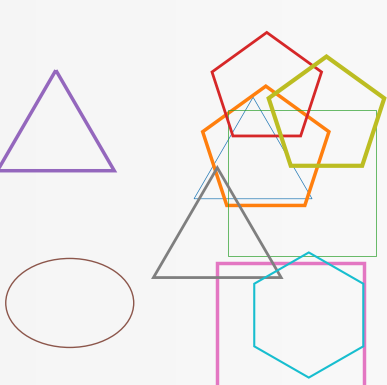[{"shape": "triangle", "thickness": 0.5, "radius": 0.88, "center": [0.653, 0.572]}, {"shape": "pentagon", "thickness": 2.5, "radius": 0.86, "center": [0.686, 0.605]}, {"shape": "square", "thickness": 0.5, "radius": 0.95, "center": [0.779, 0.525]}, {"shape": "pentagon", "thickness": 2, "radius": 0.74, "center": [0.688, 0.767]}, {"shape": "triangle", "thickness": 2.5, "radius": 0.87, "center": [0.144, 0.644]}, {"shape": "oval", "thickness": 1, "radius": 0.83, "center": [0.18, 0.213]}, {"shape": "square", "thickness": 2.5, "radius": 0.95, "center": [0.75, 0.127]}, {"shape": "triangle", "thickness": 2, "radius": 0.95, "center": [0.561, 0.374]}, {"shape": "pentagon", "thickness": 3, "radius": 0.78, "center": [0.842, 0.696]}, {"shape": "hexagon", "thickness": 1.5, "radius": 0.81, "center": [0.797, 0.182]}]